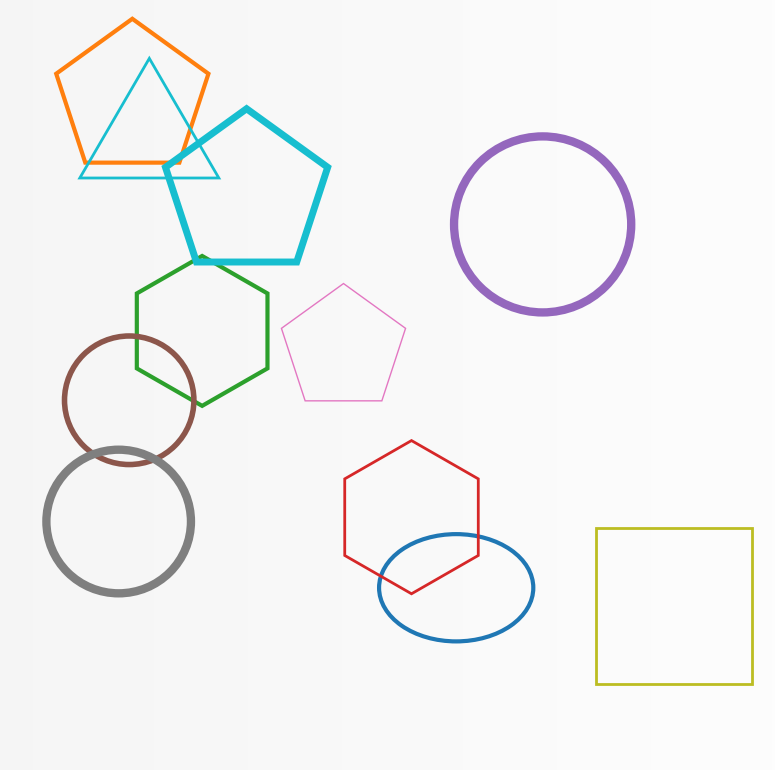[{"shape": "oval", "thickness": 1.5, "radius": 0.5, "center": [0.589, 0.237]}, {"shape": "pentagon", "thickness": 1.5, "radius": 0.52, "center": [0.171, 0.872]}, {"shape": "hexagon", "thickness": 1.5, "radius": 0.49, "center": [0.261, 0.57]}, {"shape": "hexagon", "thickness": 1, "radius": 0.5, "center": [0.531, 0.328]}, {"shape": "circle", "thickness": 3, "radius": 0.57, "center": [0.7, 0.709]}, {"shape": "circle", "thickness": 2, "radius": 0.42, "center": [0.167, 0.48]}, {"shape": "pentagon", "thickness": 0.5, "radius": 0.42, "center": [0.443, 0.548]}, {"shape": "circle", "thickness": 3, "radius": 0.47, "center": [0.153, 0.323]}, {"shape": "square", "thickness": 1, "radius": 0.51, "center": [0.87, 0.213]}, {"shape": "pentagon", "thickness": 2.5, "radius": 0.55, "center": [0.318, 0.749]}, {"shape": "triangle", "thickness": 1, "radius": 0.52, "center": [0.193, 0.821]}]